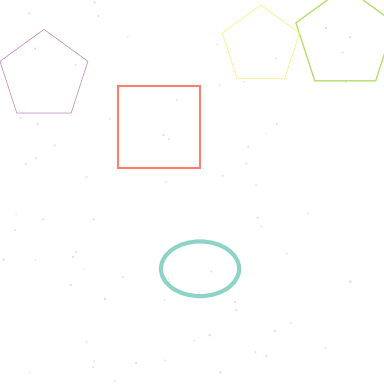[{"shape": "oval", "thickness": 3, "radius": 0.51, "center": [0.52, 0.302]}, {"shape": "square", "thickness": 1.5, "radius": 0.54, "center": [0.413, 0.669]}, {"shape": "pentagon", "thickness": 1, "radius": 0.67, "center": [0.897, 0.899]}, {"shape": "pentagon", "thickness": 0.5, "radius": 0.6, "center": [0.114, 0.804]}, {"shape": "pentagon", "thickness": 0.5, "radius": 0.53, "center": [0.678, 0.882]}]